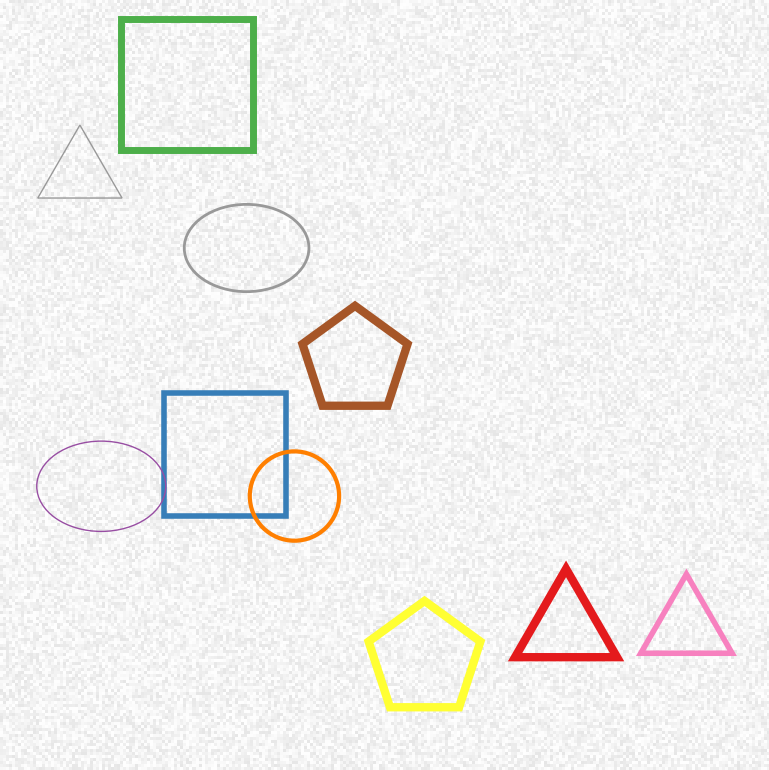[{"shape": "triangle", "thickness": 3, "radius": 0.38, "center": [0.735, 0.185]}, {"shape": "square", "thickness": 2, "radius": 0.4, "center": [0.292, 0.41]}, {"shape": "square", "thickness": 2.5, "radius": 0.43, "center": [0.243, 0.89]}, {"shape": "oval", "thickness": 0.5, "radius": 0.42, "center": [0.132, 0.368]}, {"shape": "circle", "thickness": 1.5, "radius": 0.29, "center": [0.382, 0.356]}, {"shape": "pentagon", "thickness": 3, "radius": 0.38, "center": [0.551, 0.143]}, {"shape": "pentagon", "thickness": 3, "radius": 0.36, "center": [0.461, 0.531]}, {"shape": "triangle", "thickness": 2, "radius": 0.34, "center": [0.891, 0.186]}, {"shape": "triangle", "thickness": 0.5, "radius": 0.32, "center": [0.104, 0.774]}, {"shape": "oval", "thickness": 1, "radius": 0.4, "center": [0.32, 0.678]}]